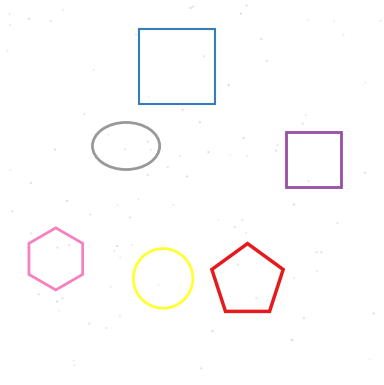[{"shape": "pentagon", "thickness": 2.5, "radius": 0.49, "center": [0.643, 0.27]}, {"shape": "square", "thickness": 1.5, "radius": 0.49, "center": [0.46, 0.828]}, {"shape": "square", "thickness": 2, "radius": 0.36, "center": [0.814, 0.585]}, {"shape": "circle", "thickness": 2, "radius": 0.39, "center": [0.424, 0.277]}, {"shape": "hexagon", "thickness": 2, "radius": 0.4, "center": [0.145, 0.328]}, {"shape": "oval", "thickness": 2, "radius": 0.44, "center": [0.327, 0.621]}]